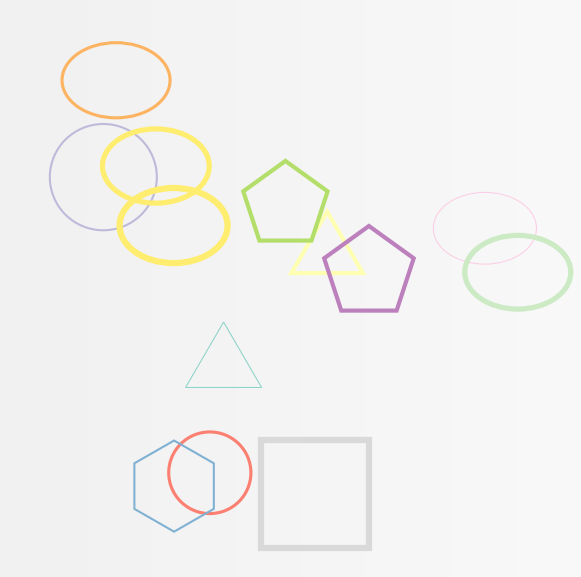[{"shape": "triangle", "thickness": 0.5, "radius": 0.38, "center": [0.385, 0.366]}, {"shape": "triangle", "thickness": 2, "radius": 0.36, "center": [0.563, 0.562]}, {"shape": "circle", "thickness": 1, "radius": 0.46, "center": [0.178, 0.692]}, {"shape": "circle", "thickness": 1.5, "radius": 0.35, "center": [0.361, 0.18]}, {"shape": "hexagon", "thickness": 1, "radius": 0.39, "center": [0.3, 0.157]}, {"shape": "oval", "thickness": 1.5, "radius": 0.46, "center": [0.2, 0.86]}, {"shape": "pentagon", "thickness": 2, "radius": 0.38, "center": [0.491, 0.644]}, {"shape": "oval", "thickness": 0.5, "radius": 0.44, "center": [0.834, 0.604]}, {"shape": "square", "thickness": 3, "radius": 0.46, "center": [0.541, 0.144]}, {"shape": "pentagon", "thickness": 2, "radius": 0.4, "center": [0.635, 0.527]}, {"shape": "oval", "thickness": 2.5, "radius": 0.46, "center": [0.891, 0.528]}, {"shape": "oval", "thickness": 3, "radius": 0.46, "center": [0.299, 0.609]}, {"shape": "oval", "thickness": 2.5, "radius": 0.46, "center": [0.268, 0.712]}]